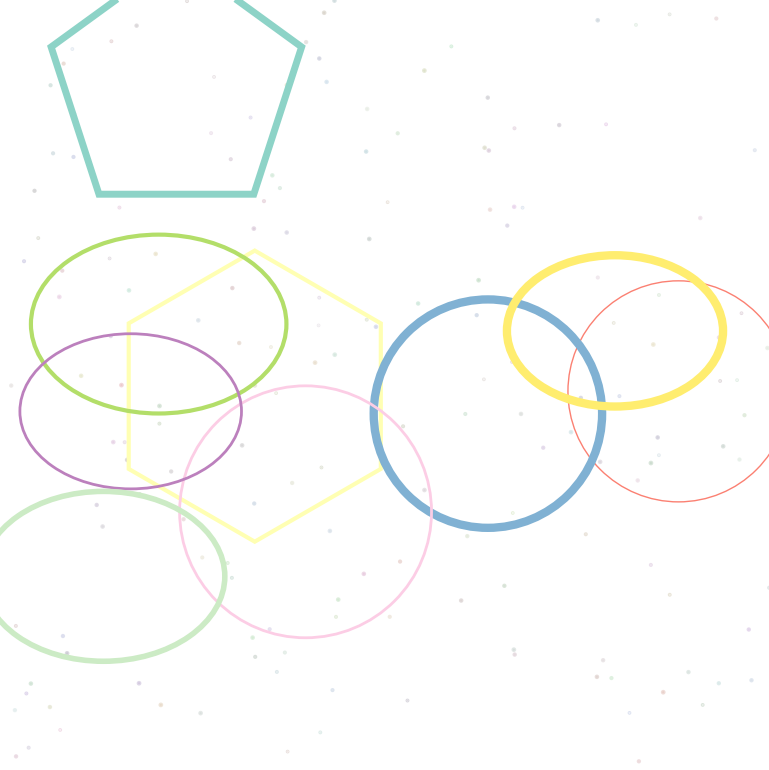[{"shape": "pentagon", "thickness": 2.5, "radius": 0.86, "center": [0.229, 0.886]}, {"shape": "hexagon", "thickness": 1.5, "radius": 0.95, "center": [0.331, 0.486]}, {"shape": "circle", "thickness": 0.5, "radius": 0.72, "center": [0.881, 0.492]}, {"shape": "circle", "thickness": 3, "radius": 0.74, "center": [0.634, 0.463]}, {"shape": "oval", "thickness": 1.5, "radius": 0.83, "center": [0.206, 0.579]}, {"shape": "circle", "thickness": 1, "radius": 0.82, "center": [0.397, 0.335]}, {"shape": "oval", "thickness": 1, "radius": 0.72, "center": [0.17, 0.466]}, {"shape": "oval", "thickness": 2, "radius": 0.79, "center": [0.134, 0.252]}, {"shape": "oval", "thickness": 3, "radius": 0.7, "center": [0.799, 0.57]}]